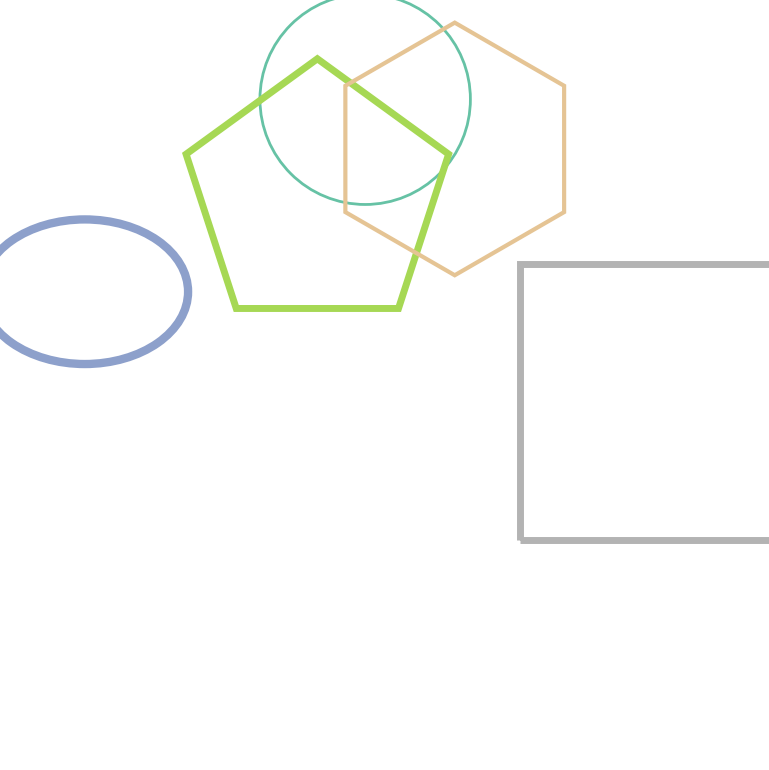[{"shape": "circle", "thickness": 1, "radius": 0.68, "center": [0.474, 0.871]}, {"shape": "oval", "thickness": 3, "radius": 0.67, "center": [0.11, 0.621]}, {"shape": "pentagon", "thickness": 2.5, "radius": 0.9, "center": [0.412, 0.744]}, {"shape": "hexagon", "thickness": 1.5, "radius": 0.82, "center": [0.591, 0.807]}, {"shape": "square", "thickness": 2.5, "radius": 0.89, "center": [0.854, 0.478]}]